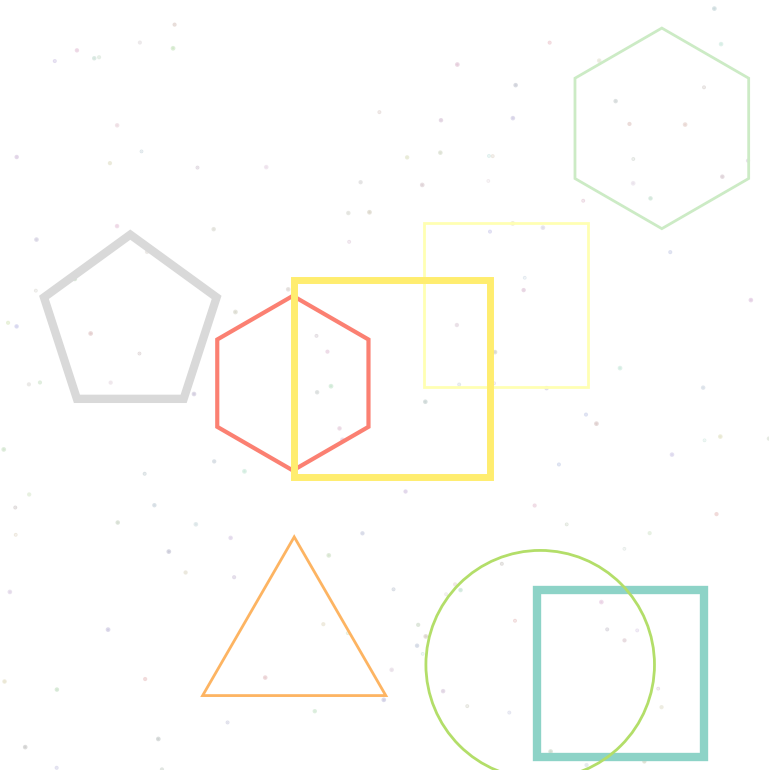[{"shape": "square", "thickness": 3, "radius": 0.54, "center": [0.806, 0.126]}, {"shape": "square", "thickness": 1, "radius": 0.53, "center": [0.657, 0.604]}, {"shape": "hexagon", "thickness": 1.5, "radius": 0.57, "center": [0.38, 0.502]}, {"shape": "triangle", "thickness": 1, "radius": 0.69, "center": [0.382, 0.165]}, {"shape": "circle", "thickness": 1, "radius": 0.74, "center": [0.702, 0.137]}, {"shape": "pentagon", "thickness": 3, "radius": 0.59, "center": [0.169, 0.577]}, {"shape": "hexagon", "thickness": 1, "radius": 0.65, "center": [0.86, 0.833]}, {"shape": "square", "thickness": 2.5, "radius": 0.64, "center": [0.509, 0.508]}]